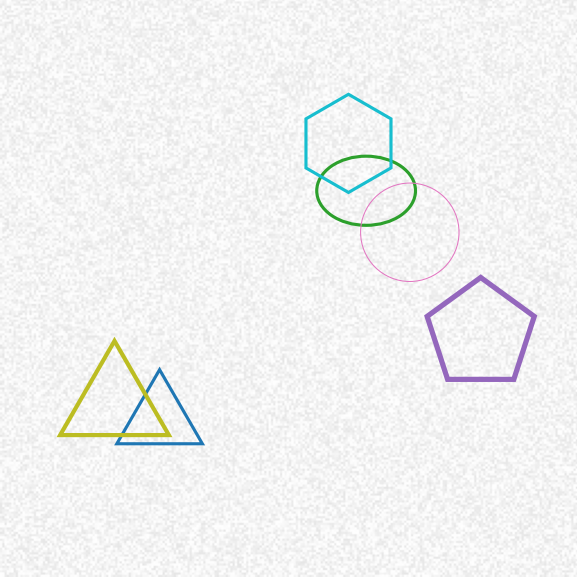[{"shape": "triangle", "thickness": 1.5, "radius": 0.43, "center": [0.276, 0.273]}, {"shape": "oval", "thickness": 1.5, "radius": 0.43, "center": [0.634, 0.669]}, {"shape": "pentagon", "thickness": 2.5, "radius": 0.49, "center": [0.832, 0.421]}, {"shape": "circle", "thickness": 0.5, "radius": 0.43, "center": [0.71, 0.597]}, {"shape": "triangle", "thickness": 2, "radius": 0.54, "center": [0.198, 0.3]}, {"shape": "hexagon", "thickness": 1.5, "radius": 0.42, "center": [0.603, 0.751]}]